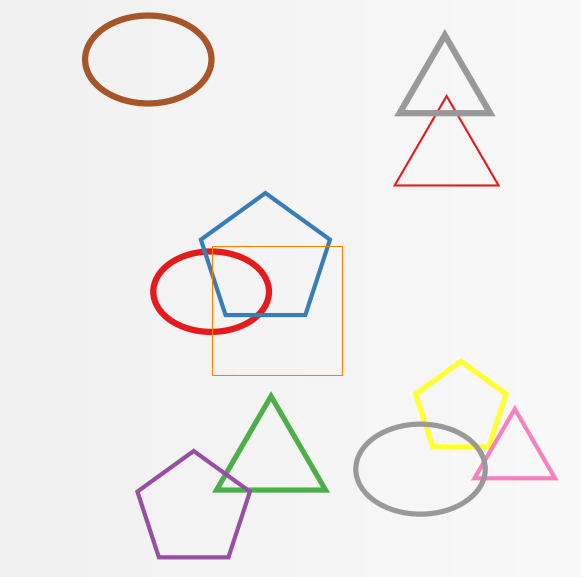[{"shape": "triangle", "thickness": 1, "radius": 0.52, "center": [0.768, 0.73]}, {"shape": "oval", "thickness": 3, "radius": 0.5, "center": [0.363, 0.494]}, {"shape": "pentagon", "thickness": 2, "radius": 0.58, "center": [0.457, 0.548]}, {"shape": "triangle", "thickness": 2.5, "radius": 0.54, "center": [0.466, 0.205]}, {"shape": "pentagon", "thickness": 2, "radius": 0.51, "center": [0.333, 0.116]}, {"shape": "square", "thickness": 0.5, "radius": 0.56, "center": [0.476, 0.462]}, {"shape": "pentagon", "thickness": 2.5, "radius": 0.41, "center": [0.793, 0.291]}, {"shape": "oval", "thickness": 3, "radius": 0.54, "center": [0.255, 0.896]}, {"shape": "triangle", "thickness": 2, "radius": 0.4, "center": [0.886, 0.211]}, {"shape": "oval", "thickness": 2.5, "radius": 0.56, "center": [0.723, 0.187]}, {"shape": "triangle", "thickness": 3, "radius": 0.45, "center": [0.765, 0.848]}]